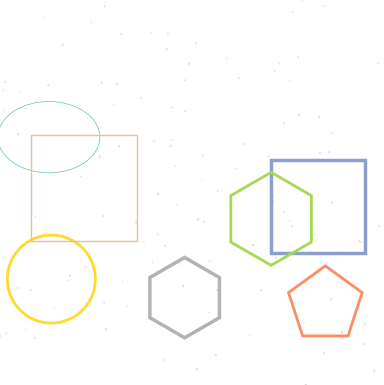[{"shape": "oval", "thickness": 0.5, "radius": 0.66, "center": [0.127, 0.644]}, {"shape": "pentagon", "thickness": 2, "radius": 0.5, "center": [0.845, 0.209]}, {"shape": "square", "thickness": 2.5, "radius": 0.6, "center": [0.826, 0.463]}, {"shape": "hexagon", "thickness": 2, "radius": 0.6, "center": [0.704, 0.432]}, {"shape": "circle", "thickness": 2, "radius": 0.57, "center": [0.133, 0.275]}, {"shape": "square", "thickness": 1, "radius": 0.69, "center": [0.218, 0.513]}, {"shape": "hexagon", "thickness": 2.5, "radius": 0.52, "center": [0.48, 0.227]}]